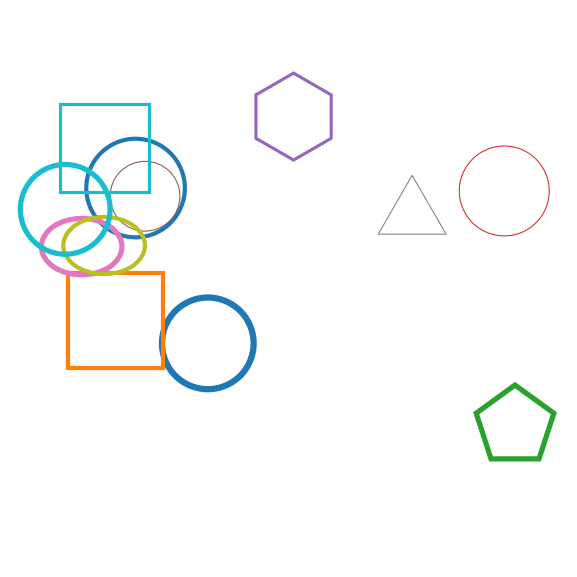[{"shape": "circle", "thickness": 2, "radius": 0.43, "center": [0.235, 0.674]}, {"shape": "circle", "thickness": 3, "radius": 0.4, "center": [0.36, 0.405]}, {"shape": "square", "thickness": 2, "radius": 0.41, "center": [0.199, 0.444]}, {"shape": "pentagon", "thickness": 2.5, "radius": 0.35, "center": [0.892, 0.262]}, {"shape": "circle", "thickness": 0.5, "radius": 0.39, "center": [0.873, 0.668]}, {"shape": "hexagon", "thickness": 1.5, "radius": 0.38, "center": [0.508, 0.797]}, {"shape": "circle", "thickness": 0.5, "radius": 0.3, "center": [0.251, 0.659]}, {"shape": "oval", "thickness": 2.5, "radius": 0.35, "center": [0.141, 0.572]}, {"shape": "triangle", "thickness": 0.5, "radius": 0.34, "center": [0.714, 0.628]}, {"shape": "oval", "thickness": 2, "radius": 0.35, "center": [0.18, 0.574]}, {"shape": "square", "thickness": 1.5, "radius": 0.38, "center": [0.181, 0.743]}, {"shape": "circle", "thickness": 2.5, "radius": 0.39, "center": [0.113, 0.637]}]